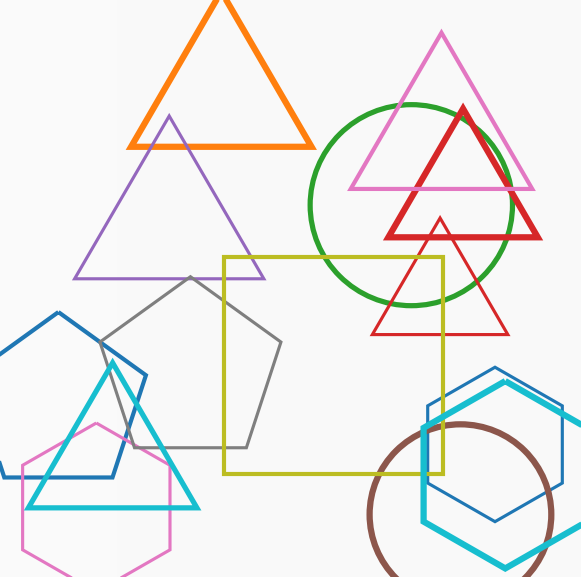[{"shape": "pentagon", "thickness": 2, "radius": 0.79, "center": [0.1, 0.3]}, {"shape": "hexagon", "thickness": 1.5, "radius": 0.67, "center": [0.852, 0.23]}, {"shape": "triangle", "thickness": 3, "radius": 0.9, "center": [0.381, 0.835]}, {"shape": "circle", "thickness": 2.5, "radius": 0.87, "center": [0.708, 0.644]}, {"shape": "triangle", "thickness": 3, "radius": 0.74, "center": [0.797, 0.662]}, {"shape": "triangle", "thickness": 1.5, "radius": 0.67, "center": [0.757, 0.487]}, {"shape": "triangle", "thickness": 1.5, "radius": 0.94, "center": [0.291, 0.61]}, {"shape": "circle", "thickness": 3, "radius": 0.78, "center": [0.792, 0.108]}, {"shape": "hexagon", "thickness": 1.5, "radius": 0.73, "center": [0.166, 0.12]}, {"shape": "triangle", "thickness": 2, "radius": 0.9, "center": [0.76, 0.762]}, {"shape": "pentagon", "thickness": 1.5, "radius": 0.82, "center": [0.328, 0.356]}, {"shape": "square", "thickness": 2, "radius": 0.94, "center": [0.574, 0.367]}, {"shape": "hexagon", "thickness": 3, "radius": 0.81, "center": [0.869, 0.177]}, {"shape": "triangle", "thickness": 2.5, "radius": 0.84, "center": [0.194, 0.203]}]